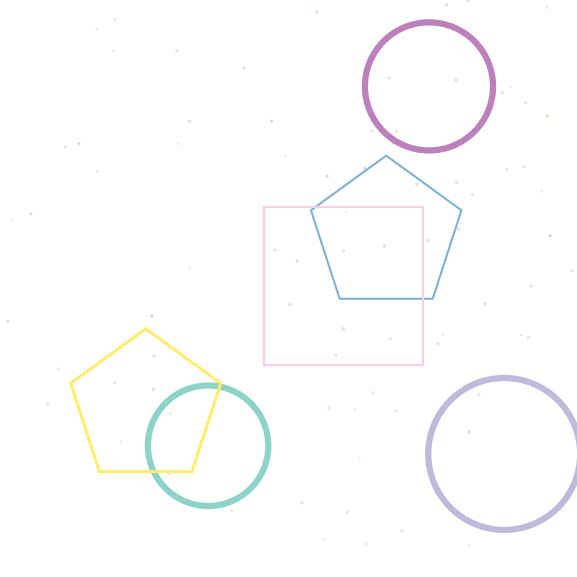[{"shape": "circle", "thickness": 3, "radius": 0.52, "center": [0.36, 0.227]}, {"shape": "circle", "thickness": 3, "radius": 0.66, "center": [0.873, 0.213]}, {"shape": "pentagon", "thickness": 1, "radius": 0.69, "center": [0.669, 0.593]}, {"shape": "square", "thickness": 1, "radius": 0.69, "center": [0.595, 0.504]}, {"shape": "circle", "thickness": 3, "radius": 0.55, "center": [0.743, 0.85]}, {"shape": "pentagon", "thickness": 1.5, "radius": 0.68, "center": [0.252, 0.293]}]